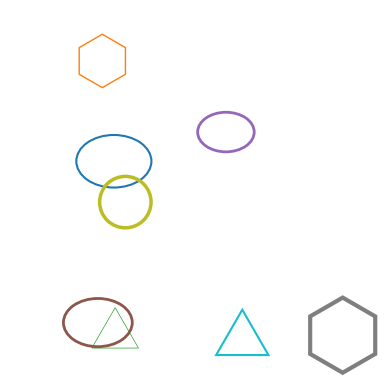[{"shape": "oval", "thickness": 1.5, "radius": 0.49, "center": [0.296, 0.581]}, {"shape": "hexagon", "thickness": 1, "radius": 0.35, "center": [0.266, 0.842]}, {"shape": "triangle", "thickness": 0.5, "radius": 0.35, "center": [0.299, 0.131]}, {"shape": "oval", "thickness": 2, "radius": 0.37, "center": [0.587, 0.657]}, {"shape": "oval", "thickness": 2, "radius": 0.45, "center": [0.254, 0.162]}, {"shape": "hexagon", "thickness": 3, "radius": 0.49, "center": [0.89, 0.129]}, {"shape": "circle", "thickness": 2.5, "radius": 0.33, "center": [0.326, 0.475]}, {"shape": "triangle", "thickness": 1.5, "radius": 0.39, "center": [0.629, 0.117]}]